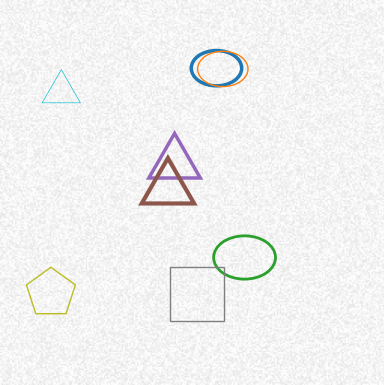[{"shape": "oval", "thickness": 2.5, "radius": 0.33, "center": [0.562, 0.823]}, {"shape": "oval", "thickness": 1, "radius": 0.33, "center": [0.579, 0.821]}, {"shape": "oval", "thickness": 2, "radius": 0.4, "center": [0.635, 0.331]}, {"shape": "triangle", "thickness": 2.5, "radius": 0.39, "center": [0.453, 0.576]}, {"shape": "triangle", "thickness": 3, "radius": 0.39, "center": [0.436, 0.511]}, {"shape": "square", "thickness": 1, "radius": 0.35, "center": [0.511, 0.237]}, {"shape": "pentagon", "thickness": 1, "radius": 0.33, "center": [0.132, 0.239]}, {"shape": "triangle", "thickness": 0.5, "radius": 0.29, "center": [0.159, 0.762]}]